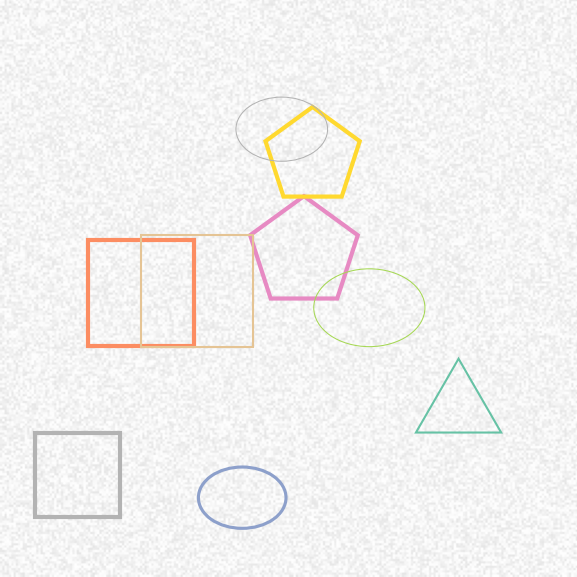[{"shape": "triangle", "thickness": 1, "radius": 0.43, "center": [0.794, 0.293]}, {"shape": "square", "thickness": 2, "radius": 0.46, "center": [0.244, 0.492]}, {"shape": "oval", "thickness": 1.5, "radius": 0.38, "center": [0.419, 0.137]}, {"shape": "pentagon", "thickness": 2, "radius": 0.49, "center": [0.526, 0.562]}, {"shape": "oval", "thickness": 0.5, "radius": 0.48, "center": [0.64, 0.466]}, {"shape": "pentagon", "thickness": 2, "radius": 0.43, "center": [0.541, 0.728]}, {"shape": "square", "thickness": 1, "radius": 0.49, "center": [0.342, 0.495]}, {"shape": "square", "thickness": 2, "radius": 0.36, "center": [0.134, 0.177]}, {"shape": "oval", "thickness": 0.5, "radius": 0.4, "center": [0.488, 0.775]}]